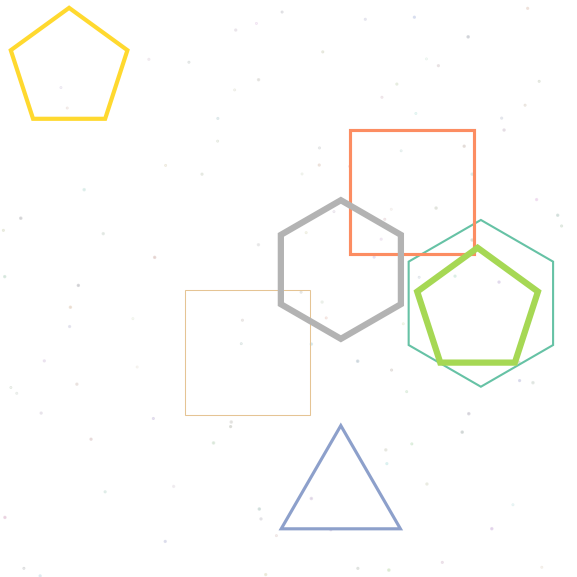[{"shape": "hexagon", "thickness": 1, "radius": 0.72, "center": [0.833, 0.474]}, {"shape": "square", "thickness": 1.5, "radius": 0.54, "center": [0.713, 0.666]}, {"shape": "triangle", "thickness": 1.5, "radius": 0.6, "center": [0.59, 0.143]}, {"shape": "pentagon", "thickness": 3, "radius": 0.55, "center": [0.827, 0.46]}, {"shape": "pentagon", "thickness": 2, "radius": 0.53, "center": [0.12, 0.879]}, {"shape": "square", "thickness": 0.5, "radius": 0.54, "center": [0.428, 0.389]}, {"shape": "hexagon", "thickness": 3, "radius": 0.6, "center": [0.59, 0.532]}]